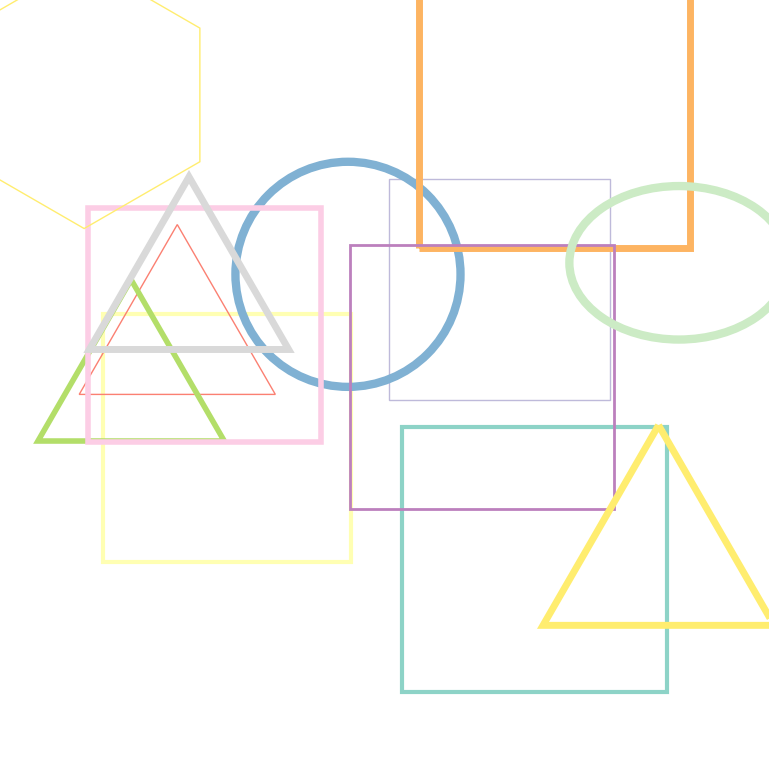[{"shape": "square", "thickness": 1.5, "radius": 0.86, "center": [0.694, 0.273]}, {"shape": "square", "thickness": 1.5, "radius": 0.81, "center": [0.295, 0.431]}, {"shape": "square", "thickness": 0.5, "radius": 0.72, "center": [0.648, 0.624]}, {"shape": "triangle", "thickness": 0.5, "radius": 0.74, "center": [0.23, 0.561]}, {"shape": "circle", "thickness": 3, "radius": 0.73, "center": [0.452, 0.644]}, {"shape": "square", "thickness": 2.5, "radius": 0.88, "center": [0.72, 0.854]}, {"shape": "triangle", "thickness": 2, "radius": 0.7, "center": [0.17, 0.497]}, {"shape": "square", "thickness": 2, "radius": 0.76, "center": [0.266, 0.578]}, {"shape": "triangle", "thickness": 2.5, "radius": 0.75, "center": [0.245, 0.621]}, {"shape": "square", "thickness": 1, "radius": 0.86, "center": [0.625, 0.511]}, {"shape": "oval", "thickness": 3, "radius": 0.71, "center": [0.882, 0.659]}, {"shape": "triangle", "thickness": 2.5, "radius": 0.87, "center": [0.855, 0.275]}, {"shape": "hexagon", "thickness": 0.5, "radius": 0.87, "center": [0.109, 0.877]}]